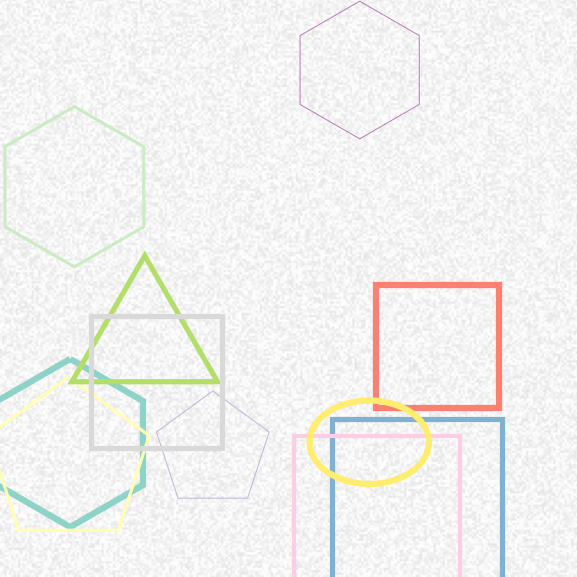[{"shape": "hexagon", "thickness": 3, "radius": 0.73, "center": [0.121, 0.232]}, {"shape": "pentagon", "thickness": 1.5, "radius": 0.73, "center": [0.119, 0.2]}, {"shape": "pentagon", "thickness": 0.5, "radius": 0.51, "center": [0.369, 0.219]}, {"shape": "square", "thickness": 3, "radius": 0.53, "center": [0.758, 0.4]}, {"shape": "square", "thickness": 2.5, "radius": 0.74, "center": [0.722, 0.126]}, {"shape": "triangle", "thickness": 2.5, "radius": 0.73, "center": [0.251, 0.411]}, {"shape": "square", "thickness": 2, "radius": 0.72, "center": [0.653, 0.101]}, {"shape": "square", "thickness": 2.5, "radius": 0.57, "center": [0.271, 0.338]}, {"shape": "hexagon", "thickness": 0.5, "radius": 0.6, "center": [0.623, 0.878]}, {"shape": "hexagon", "thickness": 1.5, "radius": 0.69, "center": [0.129, 0.676]}, {"shape": "oval", "thickness": 3, "radius": 0.52, "center": [0.639, 0.233]}]